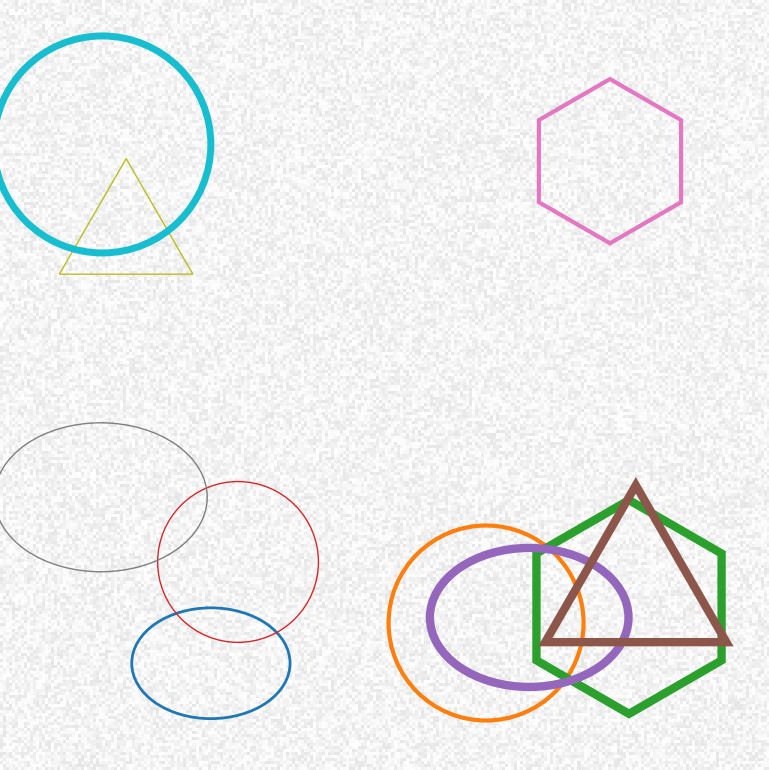[{"shape": "oval", "thickness": 1, "radius": 0.51, "center": [0.274, 0.139]}, {"shape": "circle", "thickness": 1.5, "radius": 0.63, "center": [0.631, 0.191]}, {"shape": "hexagon", "thickness": 3, "radius": 0.69, "center": [0.817, 0.212]}, {"shape": "circle", "thickness": 0.5, "radius": 0.52, "center": [0.309, 0.27]}, {"shape": "oval", "thickness": 3, "radius": 0.64, "center": [0.687, 0.198]}, {"shape": "triangle", "thickness": 3, "radius": 0.68, "center": [0.826, 0.234]}, {"shape": "hexagon", "thickness": 1.5, "radius": 0.53, "center": [0.792, 0.791]}, {"shape": "oval", "thickness": 0.5, "radius": 0.69, "center": [0.131, 0.354]}, {"shape": "triangle", "thickness": 0.5, "radius": 0.5, "center": [0.164, 0.694]}, {"shape": "circle", "thickness": 2.5, "radius": 0.7, "center": [0.133, 0.812]}]